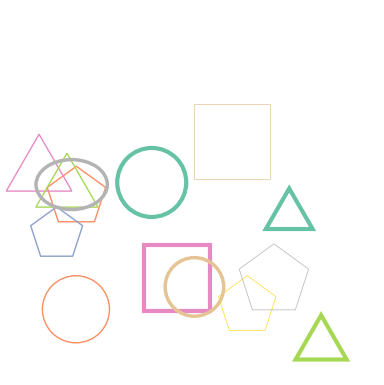[{"shape": "triangle", "thickness": 3, "radius": 0.35, "center": [0.751, 0.44]}, {"shape": "circle", "thickness": 3, "radius": 0.45, "center": [0.394, 0.526]}, {"shape": "circle", "thickness": 1, "radius": 0.44, "center": [0.197, 0.197]}, {"shape": "pentagon", "thickness": 1, "radius": 0.4, "center": [0.198, 0.488]}, {"shape": "pentagon", "thickness": 1, "radius": 0.35, "center": [0.147, 0.392]}, {"shape": "square", "thickness": 3, "radius": 0.43, "center": [0.46, 0.278]}, {"shape": "triangle", "thickness": 1, "radius": 0.49, "center": [0.101, 0.553]}, {"shape": "triangle", "thickness": 3, "radius": 0.38, "center": [0.834, 0.105]}, {"shape": "triangle", "thickness": 1, "radius": 0.47, "center": [0.174, 0.509]}, {"shape": "pentagon", "thickness": 0.5, "radius": 0.39, "center": [0.642, 0.205]}, {"shape": "square", "thickness": 0.5, "radius": 0.49, "center": [0.602, 0.632]}, {"shape": "circle", "thickness": 2.5, "radius": 0.38, "center": [0.505, 0.255]}, {"shape": "oval", "thickness": 2.5, "radius": 0.46, "center": [0.186, 0.521]}, {"shape": "pentagon", "thickness": 0.5, "radius": 0.47, "center": [0.711, 0.272]}]